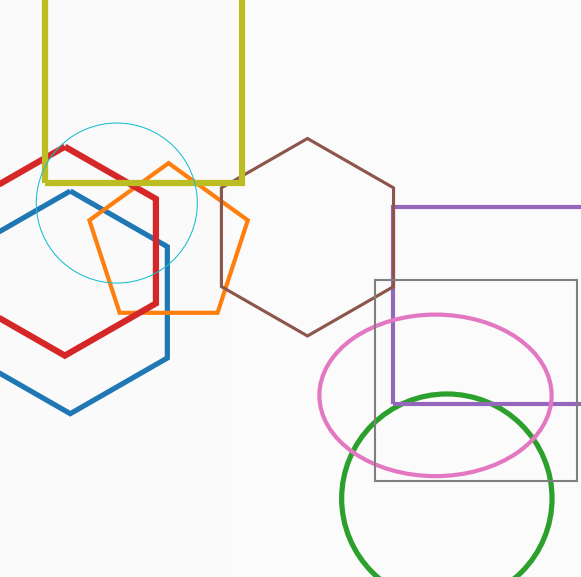[{"shape": "hexagon", "thickness": 2.5, "radius": 0.96, "center": [0.121, 0.476]}, {"shape": "pentagon", "thickness": 2, "radius": 0.72, "center": [0.29, 0.573]}, {"shape": "circle", "thickness": 2.5, "radius": 0.9, "center": [0.769, 0.136]}, {"shape": "hexagon", "thickness": 3, "radius": 0.9, "center": [0.112, 0.564]}, {"shape": "square", "thickness": 2, "radius": 0.85, "center": [0.848, 0.47]}, {"shape": "hexagon", "thickness": 1.5, "radius": 0.85, "center": [0.529, 0.588]}, {"shape": "oval", "thickness": 2, "radius": 1.0, "center": [0.749, 0.315]}, {"shape": "square", "thickness": 1, "radius": 0.87, "center": [0.819, 0.34]}, {"shape": "square", "thickness": 3, "radius": 0.85, "center": [0.247, 0.852]}, {"shape": "circle", "thickness": 0.5, "radius": 0.69, "center": [0.201, 0.648]}]